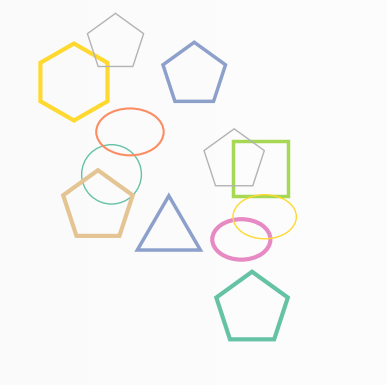[{"shape": "pentagon", "thickness": 3, "radius": 0.49, "center": [0.65, 0.197]}, {"shape": "circle", "thickness": 1, "radius": 0.39, "center": [0.288, 0.547]}, {"shape": "oval", "thickness": 1.5, "radius": 0.44, "center": [0.335, 0.657]}, {"shape": "pentagon", "thickness": 2.5, "radius": 0.42, "center": [0.501, 0.805]}, {"shape": "triangle", "thickness": 2.5, "radius": 0.47, "center": [0.436, 0.398]}, {"shape": "oval", "thickness": 3, "radius": 0.38, "center": [0.623, 0.378]}, {"shape": "square", "thickness": 2.5, "radius": 0.36, "center": [0.673, 0.563]}, {"shape": "hexagon", "thickness": 3, "radius": 0.5, "center": [0.191, 0.787]}, {"shape": "oval", "thickness": 1, "radius": 0.41, "center": [0.683, 0.437]}, {"shape": "pentagon", "thickness": 3, "radius": 0.47, "center": [0.253, 0.464]}, {"shape": "pentagon", "thickness": 1, "radius": 0.41, "center": [0.604, 0.584]}, {"shape": "pentagon", "thickness": 1, "radius": 0.38, "center": [0.298, 0.889]}]